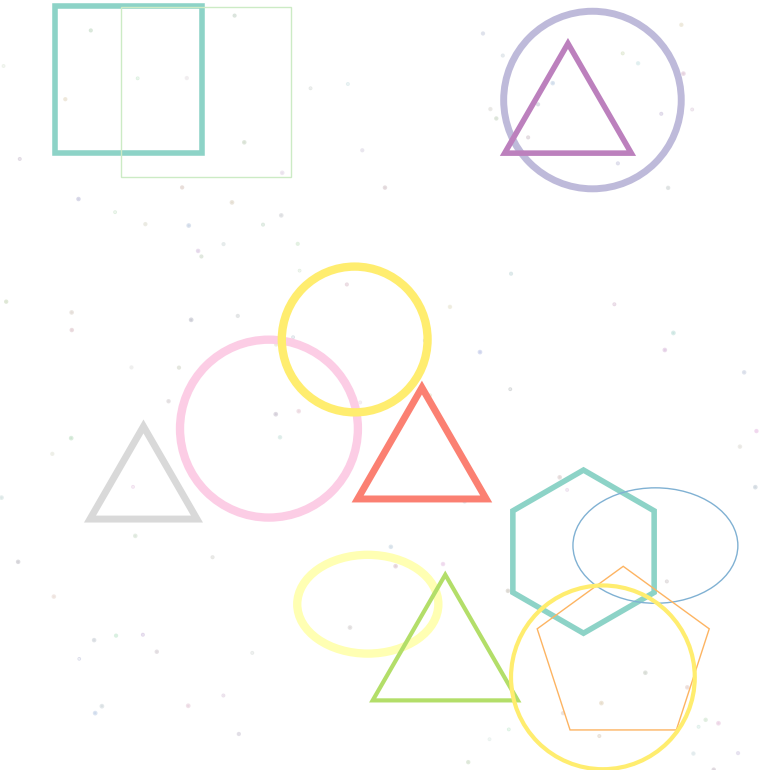[{"shape": "square", "thickness": 2, "radius": 0.48, "center": [0.167, 0.897]}, {"shape": "hexagon", "thickness": 2, "radius": 0.53, "center": [0.758, 0.284]}, {"shape": "oval", "thickness": 3, "radius": 0.46, "center": [0.478, 0.215]}, {"shape": "circle", "thickness": 2.5, "radius": 0.58, "center": [0.769, 0.87]}, {"shape": "triangle", "thickness": 2.5, "radius": 0.48, "center": [0.548, 0.4]}, {"shape": "oval", "thickness": 0.5, "radius": 0.54, "center": [0.851, 0.291]}, {"shape": "pentagon", "thickness": 0.5, "radius": 0.59, "center": [0.809, 0.147]}, {"shape": "triangle", "thickness": 1.5, "radius": 0.54, "center": [0.578, 0.145]}, {"shape": "circle", "thickness": 3, "radius": 0.58, "center": [0.349, 0.443]}, {"shape": "triangle", "thickness": 2.5, "radius": 0.4, "center": [0.186, 0.366]}, {"shape": "triangle", "thickness": 2, "radius": 0.47, "center": [0.738, 0.849]}, {"shape": "square", "thickness": 0.5, "radius": 0.55, "center": [0.267, 0.881]}, {"shape": "circle", "thickness": 1.5, "radius": 0.6, "center": [0.783, 0.12]}, {"shape": "circle", "thickness": 3, "radius": 0.47, "center": [0.461, 0.559]}]